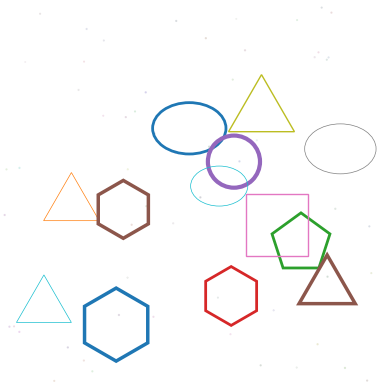[{"shape": "oval", "thickness": 2, "radius": 0.48, "center": [0.492, 0.667]}, {"shape": "hexagon", "thickness": 2.5, "radius": 0.47, "center": [0.302, 0.157]}, {"shape": "triangle", "thickness": 0.5, "radius": 0.42, "center": [0.185, 0.469]}, {"shape": "pentagon", "thickness": 2, "radius": 0.4, "center": [0.782, 0.368]}, {"shape": "hexagon", "thickness": 2, "radius": 0.38, "center": [0.6, 0.231]}, {"shape": "circle", "thickness": 3, "radius": 0.34, "center": [0.608, 0.58]}, {"shape": "hexagon", "thickness": 2.5, "radius": 0.38, "center": [0.32, 0.456]}, {"shape": "triangle", "thickness": 2.5, "radius": 0.42, "center": [0.85, 0.253]}, {"shape": "square", "thickness": 1, "radius": 0.4, "center": [0.72, 0.415]}, {"shape": "oval", "thickness": 0.5, "radius": 0.46, "center": [0.884, 0.613]}, {"shape": "triangle", "thickness": 1, "radius": 0.49, "center": [0.679, 0.707]}, {"shape": "triangle", "thickness": 0.5, "radius": 0.41, "center": [0.114, 0.204]}, {"shape": "oval", "thickness": 0.5, "radius": 0.37, "center": [0.569, 0.517]}]